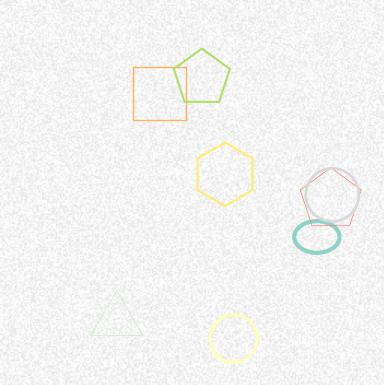[{"shape": "oval", "thickness": 3, "radius": 0.29, "center": [0.823, 0.385]}, {"shape": "circle", "thickness": 2, "radius": 0.31, "center": [0.607, 0.121]}, {"shape": "pentagon", "thickness": 0.5, "radius": 0.42, "center": [0.859, 0.481]}, {"shape": "square", "thickness": 1, "radius": 0.34, "center": [0.414, 0.756]}, {"shape": "pentagon", "thickness": 1.5, "radius": 0.38, "center": [0.524, 0.797]}, {"shape": "circle", "thickness": 2, "radius": 0.35, "center": [0.863, 0.494]}, {"shape": "triangle", "thickness": 0.5, "radius": 0.39, "center": [0.303, 0.168]}, {"shape": "hexagon", "thickness": 1.5, "radius": 0.41, "center": [0.585, 0.547]}]